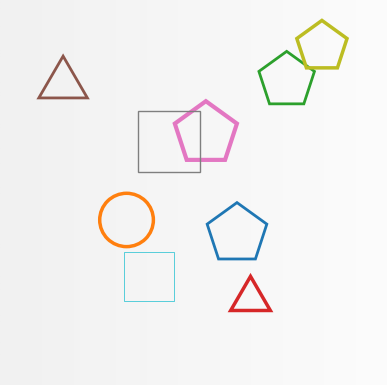[{"shape": "pentagon", "thickness": 2, "radius": 0.4, "center": [0.612, 0.393]}, {"shape": "circle", "thickness": 2.5, "radius": 0.35, "center": [0.327, 0.429]}, {"shape": "pentagon", "thickness": 2, "radius": 0.38, "center": [0.74, 0.791]}, {"shape": "triangle", "thickness": 2.5, "radius": 0.3, "center": [0.646, 0.223]}, {"shape": "triangle", "thickness": 2, "radius": 0.36, "center": [0.163, 0.782]}, {"shape": "pentagon", "thickness": 3, "radius": 0.42, "center": [0.531, 0.653]}, {"shape": "square", "thickness": 1, "radius": 0.4, "center": [0.436, 0.632]}, {"shape": "pentagon", "thickness": 2.5, "radius": 0.34, "center": [0.831, 0.879]}, {"shape": "square", "thickness": 0.5, "radius": 0.32, "center": [0.385, 0.281]}]